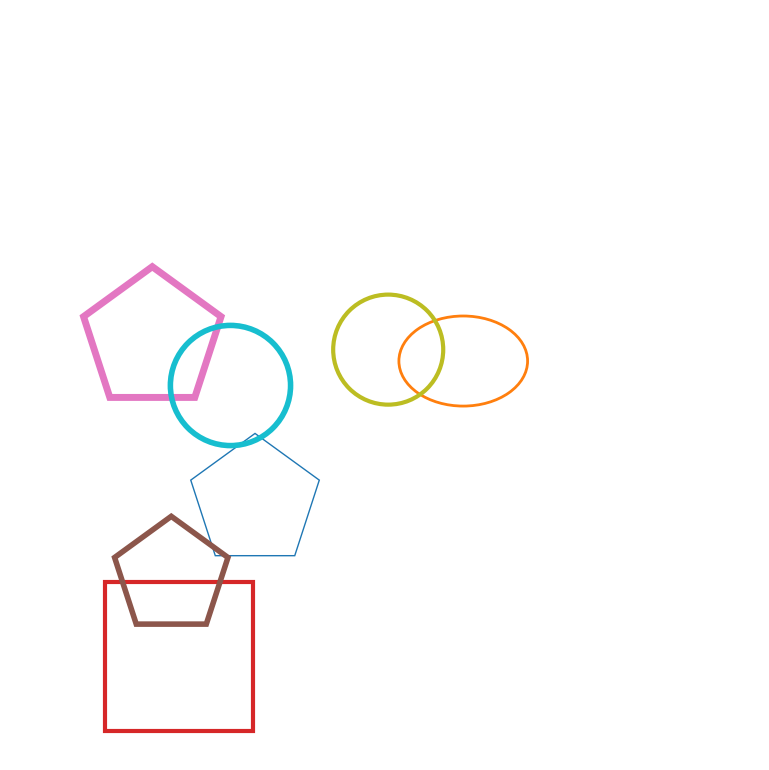[{"shape": "pentagon", "thickness": 0.5, "radius": 0.44, "center": [0.331, 0.349]}, {"shape": "oval", "thickness": 1, "radius": 0.42, "center": [0.602, 0.531]}, {"shape": "square", "thickness": 1.5, "radius": 0.48, "center": [0.232, 0.148]}, {"shape": "pentagon", "thickness": 2, "radius": 0.39, "center": [0.222, 0.252]}, {"shape": "pentagon", "thickness": 2.5, "radius": 0.47, "center": [0.198, 0.56]}, {"shape": "circle", "thickness": 1.5, "radius": 0.36, "center": [0.504, 0.546]}, {"shape": "circle", "thickness": 2, "radius": 0.39, "center": [0.299, 0.499]}]